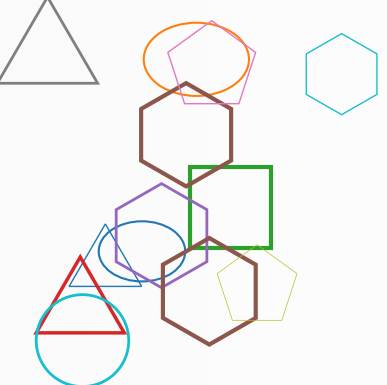[{"shape": "triangle", "thickness": 1, "radius": 0.54, "center": [0.272, 0.31]}, {"shape": "oval", "thickness": 1.5, "radius": 0.56, "center": [0.366, 0.347]}, {"shape": "oval", "thickness": 1.5, "radius": 0.68, "center": [0.507, 0.846]}, {"shape": "square", "thickness": 3, "radius": 0.52, "center": [0.595, 0.461]}, {"shape": "triangle", "thickness": 2.5, "radius": 0.66, "center": [0.207, 0.201]}, {"shape": "hexagon", "thickness": 2, "radius": 0.68, "center": [0.417, 0.388]}, {"shape": "hexagon", "thickness": 3, "radius": 0.69, "center": [0.54, 0.243]}, {"shape": "hexagon", "thickness": 3, "radius": 0.67, "center": [0.48, 0.65]}, {"shape": "pentagon", "thickness": 1, "radius": 0.6, "center": [0.546, 0.827]}, {"shape": "triangle", "thickness": 2, "radius": 0.75, "center": [0.123, 0.858]}, {"shape": "pentagon", "thickness": 0.5, "radius": 0.54, "center": [0.663, 0.256]}, {"shape": "hexagon", "thickness": 1, "radius": 0.53, "center": [0.882, 0.807]}, {"shape": "circle", "thickness": 2, "radius": 0.6, "center": [0.213, 0.115]}]